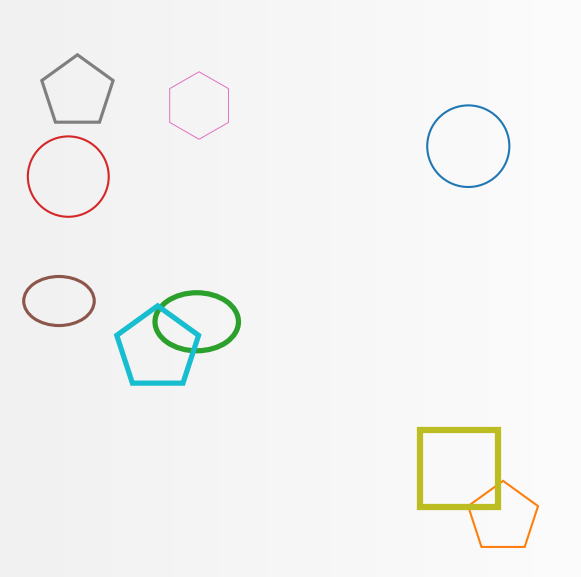[{"shape": "circle", "thickness": 1, "radius": 0.35, "center": [0.806, 0.746]}, {"shape": "pentagon", "thickness": 1, "radius": 0.32, "center": [0.866, 0.103]}, {"shape": "oval", "thickness": 2.5, "radius": 0.36, "center": [0.338, 0.442]}, {"shape": "circle", "thickness": 1, "radius": 0.35, "center": [0.117, 0.693]}, {"shape": "oval", "thickness": 1.5, "radius": 0.3, "center": [0.101, 0.478]}, {"shape": "hexagon", "thickness": 0.5, "radius": 0.29, "center": [0.342, 0.816]}, {"shape": "pentagon", "thickness": 1.5, "radius": 0.32, "center": [0.133, 0.84]}, {"shape": "square", "thickness": 3, "radius": 0.33, "center": [0.79, 0.188]}, {"shape": "pentagon", "thickness": 2.5, "radius": 0.37, "center": [0.271, 0.396]}]